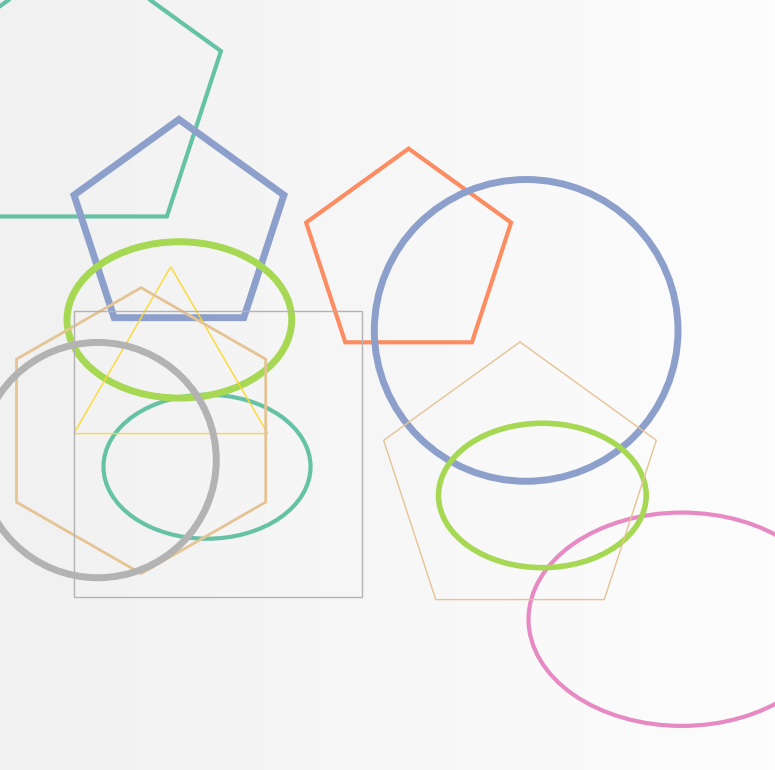[{"shape": "pentagon", "thickness": 1.5, "radius": 0.96, "center": [0.102, 0.874]}, {"shape": "oval", "thickness": 1.5, "radius": 0.67, "center": [0.267, 0.394]}, {"shape": "pentagon", "thickness": 1.5, "radius": 0.7, "center": [0.527, 0.668]}, {"shape": "pentagon", "thickness": 2.5, "radius": 0.71, "center": [0.231, 0.703]}, {"shape": "circle", "thickness": 2.5, "radius": 0.98, "center": [0.679, 0.571]}, {"shape": "oval", "thickness": 1.5, "radius": 0.99, "center": [0.88, 0.196]}, {"shape": "oval", "thickness": 2, "radius": 0.67, "center": [0.7, 0.357]}, {"shape": "oval", "thickness": 2.5, "radius": 0.72, "center": [0.231, 0.585]}, {"shape": "triangle", "thickness": 0.5, "radius": 0.72, "center": [0.22, 0.509]}, {"shape": "hexagon", "thickness": 1, "radius": 0.93, "center": [0.182, 0.441]}, {"shape": "pentagon", "thickness": 0.5, "radius": 0.92, "center": [0.671, 0.371]}, {"shape": "circle", "thickness": 2.5, "radius": 0.76, "center": [0.126, 0.402]}, {"shape": "square", "thickness": 0.5, "radius": 0.93, "center": [0.281, 0.41]}]